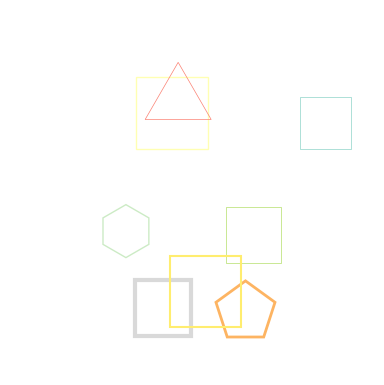[{"shape": "square", "thickness": 0.5, "radius": 0.33, "center": [0.845, 0.68]}, {"shape": "square", "thickness": 1, "radius": 0.46, "center": [0.446, 0.707]}, {"shape": "triangle", "thickness": 0.5, "radius": 0.5, "center": [0.463, 0.739]}, {"shape": "pentagon", "thickness": 2, "radius": 0.4, "center": [0.638, 0.19]}, {"shape": "square", "thickness": 0.5, "radius": 0.36, "center": [0.658, 0.389]}, {"shape": "square", "thickness": 3, "radius": 0.37, "center": [0.423, 0.2]}, {"shape": "hexagon", "thickness": 1, "radius": 0.34, "center": [0.327, 0.4]}, {"shape": "square", "thickness": 1.5, "radius": 0.46, "center": [0.534, 0.243]}]